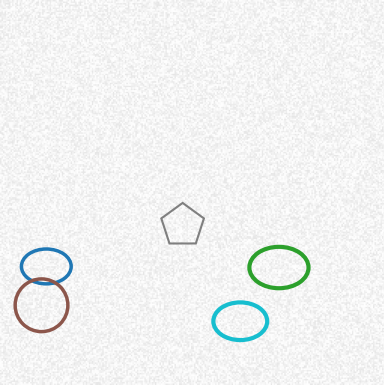[{"shape": "oval", "thickness": 2.5, "radius": 0.32, "center": [0.12, 0.308]}, {"shape": "oval", "thickness": 3, "radius": 0.38, "center": [0.725, 0.305]}, {"shape": "circle", "thickness": 2.5, "radius": 0.34, "center": [0.108, 0.207]}, {"shape": "pentagon", "thickness": 1.5, "radius": 0.29, "center": [0.474, 0.415]}, {"shape": "oval", "thickness": 3, "radius": 0.35, "center": [0.624, 0.166]}]